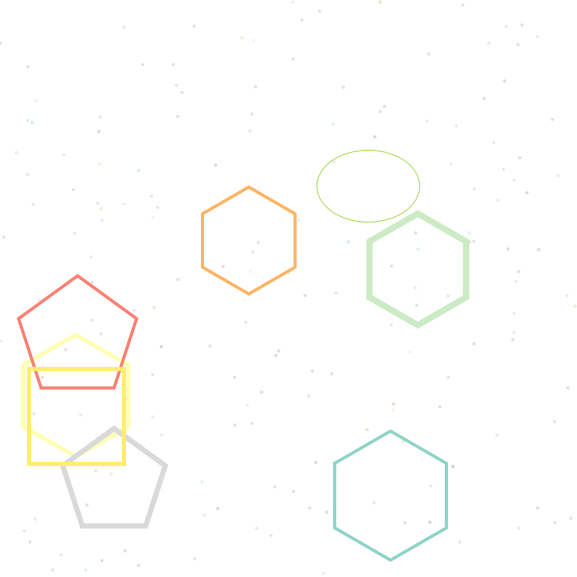[{"shape": "hexagon", "thickness": 1.5, "radius": 0.56, "center": [0.676, 0.141]}, {"shape": "hexagon", "thickness": 2, "radius": 0.53, "center": [0.131, 0.314]}, {"shape": "pentagon", "thickness": 1.5, "radius": 0.54, "center": [0.134, 0.414]}, {"shape": "hexagon", "thickness": 1.5, "radius": 0.46, "center": [0.431, 0.583]}, {"shape": "oval", "thickness": 0.5, "radius": 0.44, "center": [0.638, 0.677]}, {"shape": "pentagon", "thickness": 2.5, "radius": 0.47, "center": [0.197, 0.164]}, {"shape": "hexagon", "thickness": 3, "radius": 0.48, "center": [0.723, 0.533]}, {"shape": "square", "thickness": 2, "radius": 0.41, "center": [0.133, 0.278]}]